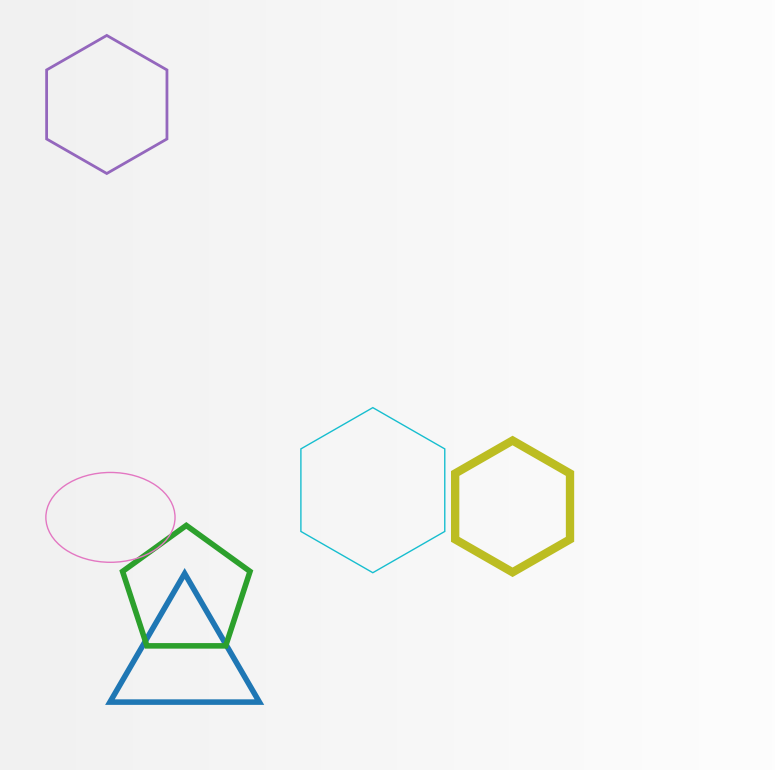[{"shape": "triangle", "thickness": 2, "radius": 0.56, "center": [0.238, 0.144]}, {"shape": "pentagon", "thickness": 2, "radius": 0.43, "center": [0.24, 0.231]}, {"shape": "hexagon", "thickness": 1, "radius": 0.45, "center": [0.138, 0.864]}, {"shape": "oval", "thickness": 0.5, "radius": 0.42, "center": [0.143, 0.328]}, {"shape": "hexagon", "thickness": 3, "radius": 0.43, "center": [0.661, 0.342]}, {"shape": "hexagon", "thickness": 0.5, "radius": 0.54, "center": [0.481, 0.363]}]